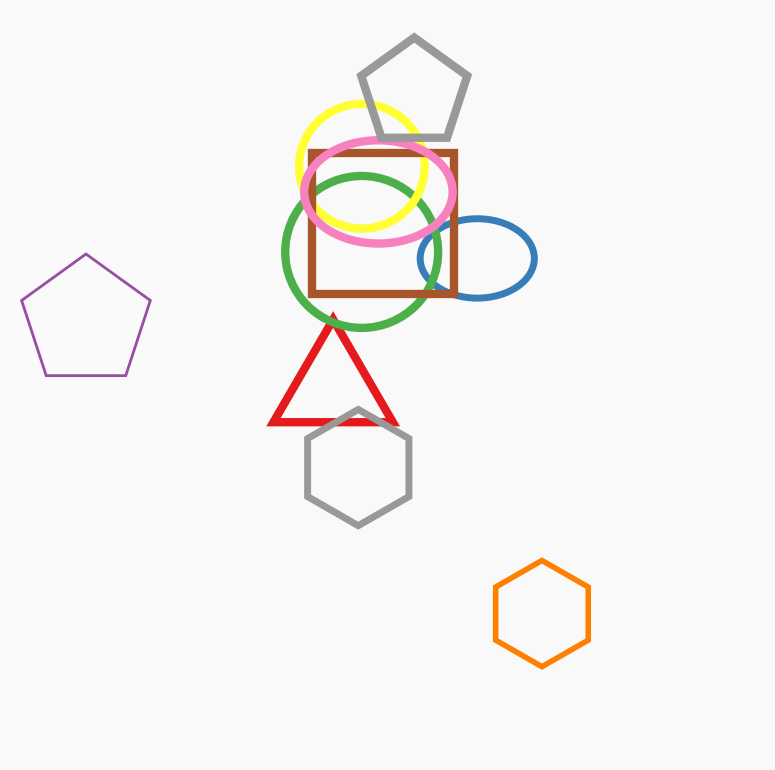[{"shape": "triangle", "thickness": 3, "radius": 0.44, "center": [0.43, 0.496]}, {"shape": "oval", "thickness": 2.5, "radius": 0.37, "center": [0.616, 0.664]}, {"shape": "circle", "thickness": 3, "radius": 0.49, "center": [0.467, 0.673]}, {"shape": "pentagon", "thickness": 1, "radius": 0.44, "center": [0.111, 0.583]}, {"shape": "hexagon", "thickness": 2, "radius": 0.34, "center": [0.699, 0.203]}, {"shape": "circle", "thickness": 3, "radius": 0.41, "center": [0.467, 0.784]}, {"shape": "square", "thickness": 3, "radius": 0.46, "center": [0.494, 0.71]}, {"shape": "oval", "thickness": 3, "radius": 0.48, "center": [0.488, 0.751]}, {"shape": "pentagon", "thickness": 3, "radius": 0.36, "center": [0.535, 0.879]}, {"shape": "hexagon", "thickness": 2.5, "radius": 0.38, "center": [0.462, 0.393]}]